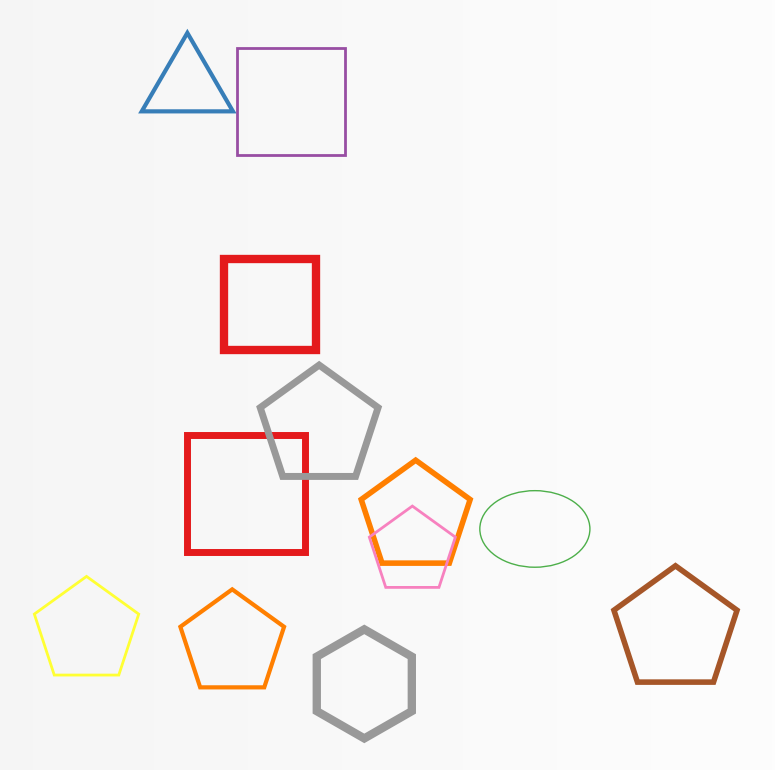[{"shape": "square", "thickness": 3, "radius": 0.3, "center": [0.348, 0.605]}, {"shape": "square", "thickness": 2.5, "radius": 0.38, "center": [0.317, 0.359]}, {"shape": "triangle", "thickness": 1.5, "radius": 0.34, "center": [0.242, 0.889]}, {"shape": "oval", "thickness": 0.5, "radius": 0.36, "center": [0.69, 0.313]}, {"shape": "square", "thickness": 1, "radius": 0.35, "center": [0.376, 0.868]}, {"shape": "pentagon", "thickness": 1.5, "radius": 0.35, "center": [0.3, 0.164]}, {"shape": "pentagon", "thickness": 2, "radius": 0.37, "center": [0.536, 0.328]}, {"shape": "pentagon", "thickness": 1, "radius": 0.35, "center": [0.112, 0.181]}, {"shape": "pentagon", "thickness": 2, "radius": 0.42, "center": [0.872, 0.182]}, {"shape": "pentagon", "thickness": 1, "radius": 0.29, "center": [0.532, 0.284]}, {"shape": "hexagon", "thickness": 3, "radius": 0.35, "center": [0.47, 0.112]}, {"shape": "pentagon", "thickness": 2.5, "radius": 0.4, "center": [0.412, 0.446]}]